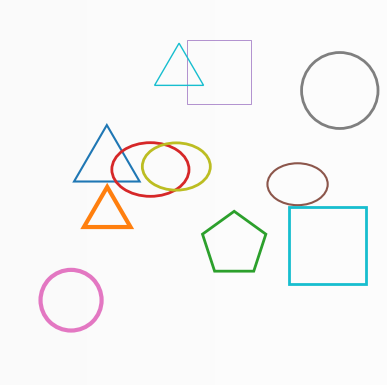[{"shape": "triangle", "thickness": 1.5, "radius": 0.49, "center": [0.276, 0.577]}, {"shape": "triangle", "thickness": 3, "radius": 0.35, "center": [0.277, 0.445]}, {"shape": "pentagon", "thickness": 2, "radius": 0.43, "center": [0.604, 0.365]}, {"shape": "oval", "thickness": 2, "radius": 0.5, "center": [0.388, 0.56]}, {"shape": "square", "thickness": 0.5, "radius": 0.41, "center": [0.565, 0.813]}, {"shape": "oval", "thickness": 1.5, "radius": 0.39, "center": [0.768, 0.521]}, {"shape": "circle", "thickness": 3, "radius": 0.39, "center": [0.183, 0.22]}, {"shape": "circle", "thickness": 2, "radius": 0.49, "center": [0.877, 0.765]}, {"shape": "oval", "thickness": 2, "radius": 0.44, "center": [0.455, 0.567]}, {"shape": "square", "thickness": 2, "radius": 0.5, "center": [0.845, 0.362]}, {"shape": "triangle", "thickness": 1, "radius": 0.36, "center": [0.462, 0.815]}]